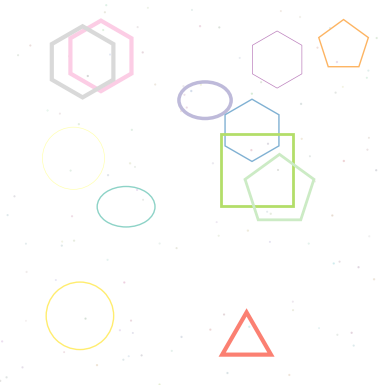[{"shape": "oval", "thickness": 1, "radius": 0.38, "center": [0.327, 0.463]}, {"shape": "circle", "thickness": 0.5, "radius": 0.4, "center": [0.191, 0.589]}, {"shape": "oval", "thickness": 2.5, "radius": 0.34, "center": [0.533, 0.74]}, {"shape": "triangle", "thickness": 3, "radius": 0.37, "center": [0.64, 0.115]}, {"shape": "hexagon", "thickness": 1, "radius": 0.4, "center": [0.655, 0.662]}, {"shape": "pentagon", "thickness": 1, "radius": 0.34, "center": [0.892, 0.881]}, {"shape": "square", "thickness": 2, "radius": 0.47, "center": [0.668, 0.558]}, {"shape": "hexagon", "thickness": 3, "radius": 0.46, "center": [0.262, 0.855]}, {"shape": "hexagon", "thickness": 3, "radius": 0.46, "center": [0.215, 0.839]}, {"shape": "hexagon", "thickness": 0.5, "radius": 0.37, "center": [0.72, 0.845]}, {"shape": "pentagon", "thickness": 2, "radius": 0.47, "center": [0.726, 0.505]}, {"shape": "circle", "thickness": 1, "radius": 0.44, "center": [0.208, 0.18]}]